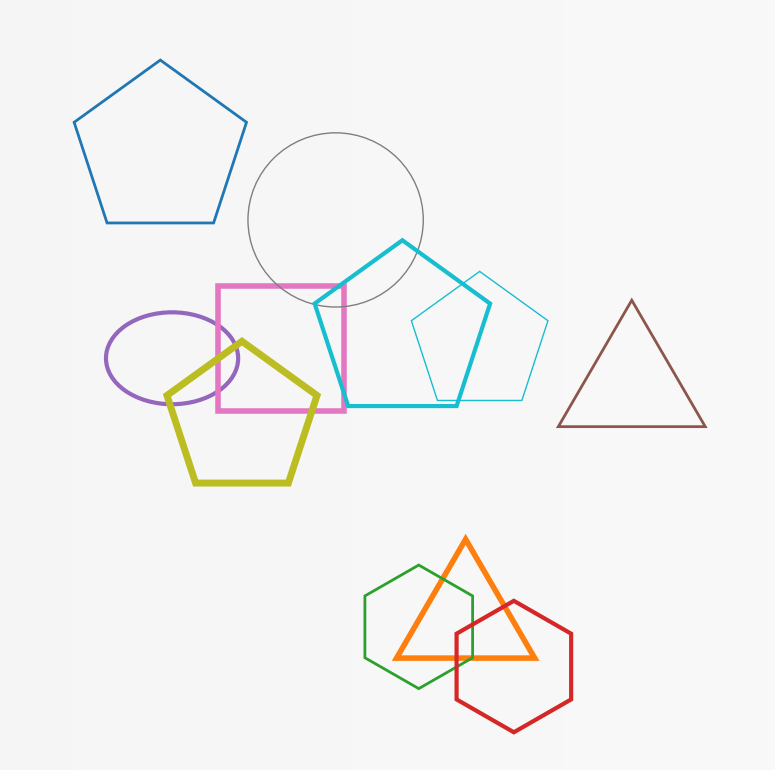[{"shape": "pentagon", "thickness": 1, "radius": 0.58, "center": [0.207, 0.805]}, {"shape": "triangle", "thickness": 2, "radius": 0.51, "center": [0.601, 0.197]}, {"shape": "hexagon", "thickness": 1, "radius": 0.4, "center": [0.54, 0.186]}, {"shape": "hexagon", "thickness": 1.5, "radius": 0.43, "center": [0.663, 0.134]}, {"shape": "oval", "thickness": 1.5, "radius": 0.43, "center": [0.222, 0.535]}, {"shape": "triangle", "thickness": 1, "radius": 0.55, "center": [0.815, 0.501]}, {"shape": "square", "thickness": 2, "radius": 0.41, "center": [0.363, 0.547]}, {"shape": "circle", "thickness": 0.5, "radius": 0.57, "center": [0.433, 0.714]}, {"shape": "pentagon", "thickness": 2.5, "radius": 0.51, "center": [0.312, 0.455]}, {"shape": "pentagon", "thickness": 1.5, "radius": 0.6, "center": [0.519, 0.569]}, {"shape": "pentagon", "thickness": 0.5, "radius": 0.46, "center": [0.619, 0.555]}]